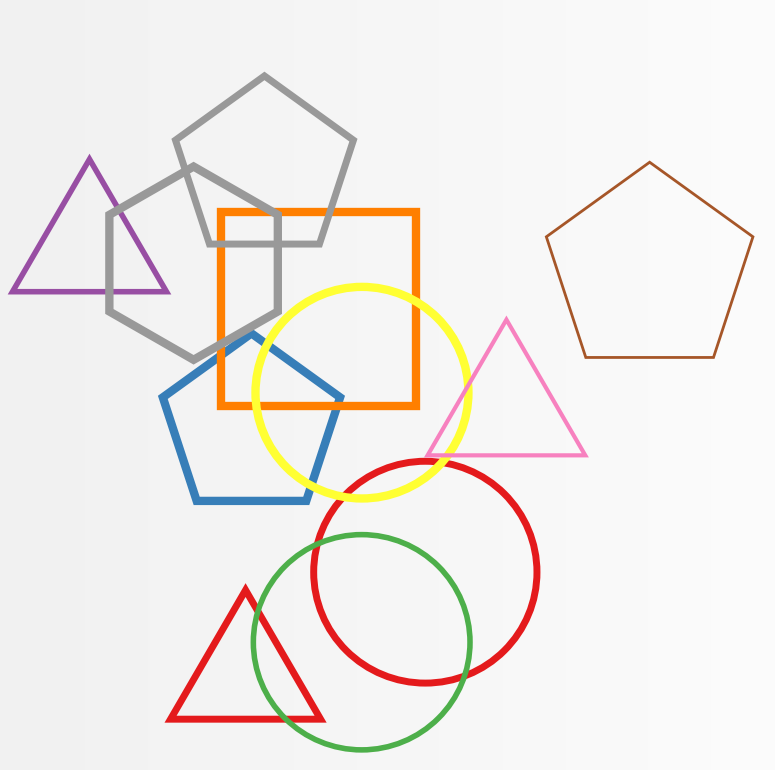[{"shape": "triangle", "thickness": 2.5, "radius": 0.56, "center": [0.317, 0.122]}, {"shape": "circle", "thickness": 2.5, "radius": 0.72, "center": [0.549, 0.257]}, {"shape": "pentagon", "thickness": 3, "radius": 0.6, "center": [0.324, 0.447]}, {"shape": "circle", "thickness": 2, "radius": 0.7, "center": [0.467, 0.166]}, {"shape": "triangle", "thickness": 2, "radius": 0.57, "center": [0.115, 0.679]}, {"shape": "square", "thickness": 3, "radius": 0.63, "center": [0.411, 0.599]}, {"shape": "circle", "thickness": 3, "radius": 0.69, "center": [0.467, 0.49]}, {"shape": "pentagon", "thickness": 1, "radius": 0.7, "center": [0.838, 0.649]}, {"shape": "triangle", "thickness": 1.5, "radius": 0.59, "center": [0.653, 0.467]}, {"shape": "pentagon", "thickness": 2.5, "radius": 0.6, "center": [0.341, 0.781]}, {"shape": "hexagon", "thickness": 3, "radius": 0.63, "center": [0.25, 0.658]}]